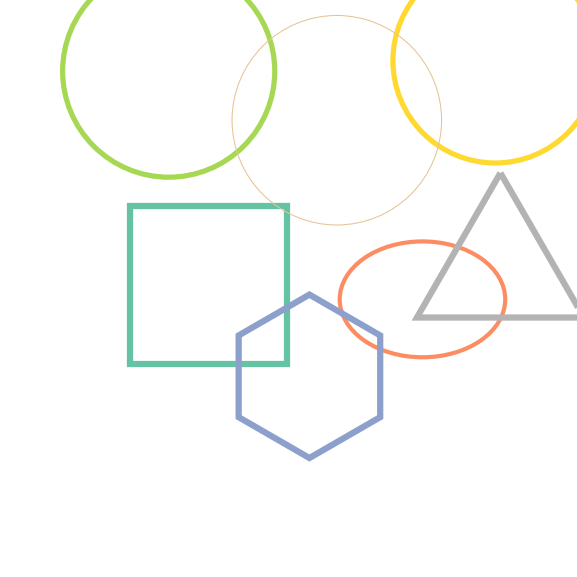[{"shape": "square", "thickness": 3, "radius": 0.68, "center": [0.361, 0.506]}, {"shape": "oval", "thickness": 2, "radius": 0.72, "center": [0.732, 0.481]}, {"shape": "hexagon", "thickness": 3, "radius": 0.71, "center": [0.536, 0.348]}, {"shape": "circle", "thickness": 2.5, "radius": 0.92, "center": [0.292, 0.876]}, {"shape": "circle", "thickness": 2.5, "radius": 0.89, "center": [0.858, 0.894]}, {"shape": "circle", "thickness": 0.5, "radius": 0.91, "center": [0.583, 0.791]}, {"shape": "triangle", "thickness": 3, "radius": 0.83, "center": [0.867, 0.533]}]